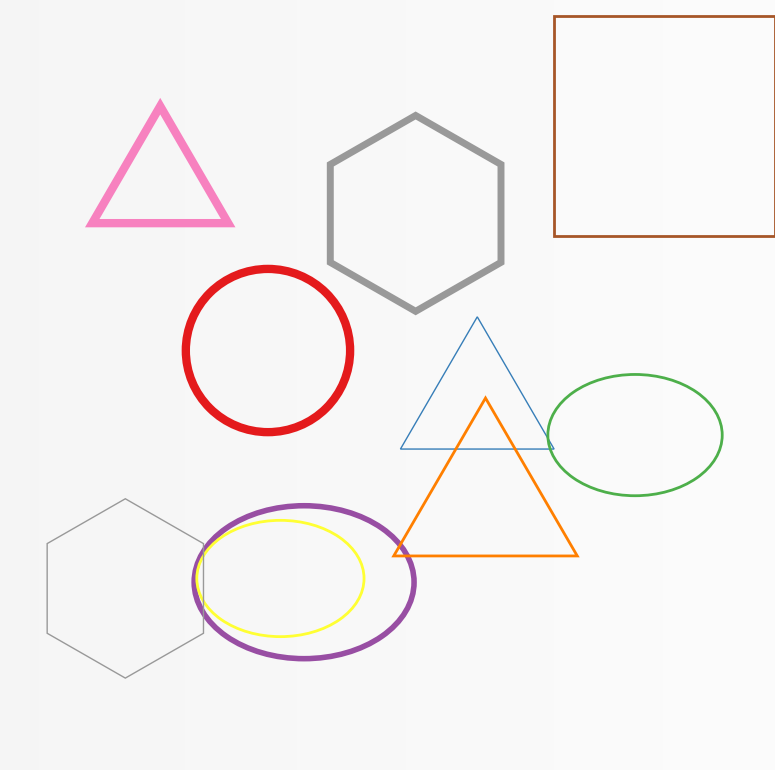[{"shape": "circle", "thickness": 3, "radius": 0.53, "center": [0.346, 0.545]}, {"shape": "triangle", "thickness": 0.5, "radius": 0.57, "center": [0.616, 0.474]}, {"shape": "oval", "thickness": 1, "radius": 0.56, "center": [0.819, 0.435]}, {"shape": "oval", "thickness": 2, "radius": 0.71, "center": [0.392, 0.244]}, {"shape": "triangle", "thickness": 1, "radius": 0.68, "center": [0.626, 0.346]}, {"shape": "oval", "thickness": 1, "radius": 0.54, "center": [0.362, 0.249]}, {"shape": "square", "thickness": 1, "radius": 0.71, "center": [0.857, 0.836]}, {"shape": "triangle", "thickness": 3, "radius": 0.51, "center": [0.207, 0.761]}, {"shape": "hexagon", "thickness": 2.5, "radius": 0.64, "center": [0.536, 0.723]}, {"shape": "hexagon", "thickness": 0.5, "radius": 0.58, "center": [0.162, 0.236]}]